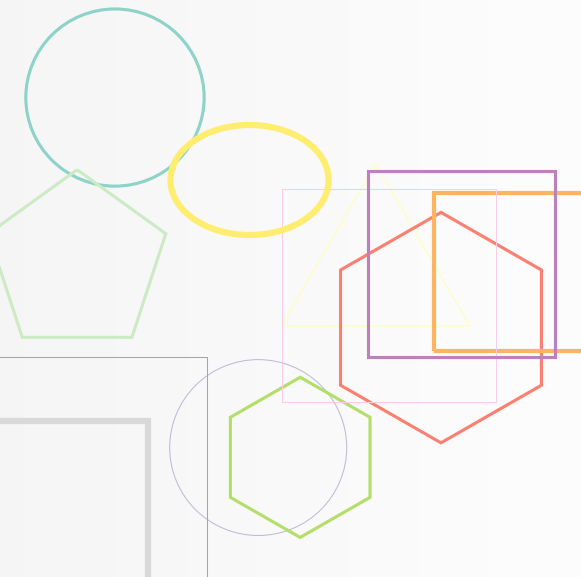[{"shape": "circle", "thickness": 1.5, "radius": 0.77, "center": [0.198, 0.83]}, {"shape": "triangle", "thickness": 0.5, "radius": 0.94, "center": [0.646, 0.528]}, {"shape": "circle", "thickness": 0.5, "radius": 0.76, "center": [0.444, 0.224]}, {"shape": "hexagon", "thickness": 1.5, "radius": 1.0, "center": [0.759, 0.432]}, {"shape": "square", "thickness": 0.5, "radius": 0.97, "center": [0.162, 0.188]}, {"shape": "square", "thickness": 2, "radius": 0.68, "center": [0.882, 0.528]}, {"shape": "hexagon", "thickness": 1.5, "radius": 0.69, "center": [0.516, 0.207]}, {"shape": "square", "thickness": 0.5, "radius": 0.92, "center": [0.669, 0.487]}, {"shape": "square", "thickness": 3, "radius": 0.77, "center": [0.101, 0.117]}, {"shape": "square", "thickness": 1.5, "radius": 0.81, "center": [0.794, 0.542]}, {"shape": "pentagon", "thickness": 1.5, "radius": 0.8, "center": [0.133, 0.545]}, {"shape": "oval", "thickness": 3, "radius": 0.68, "center": [0.429, 0.687]}]